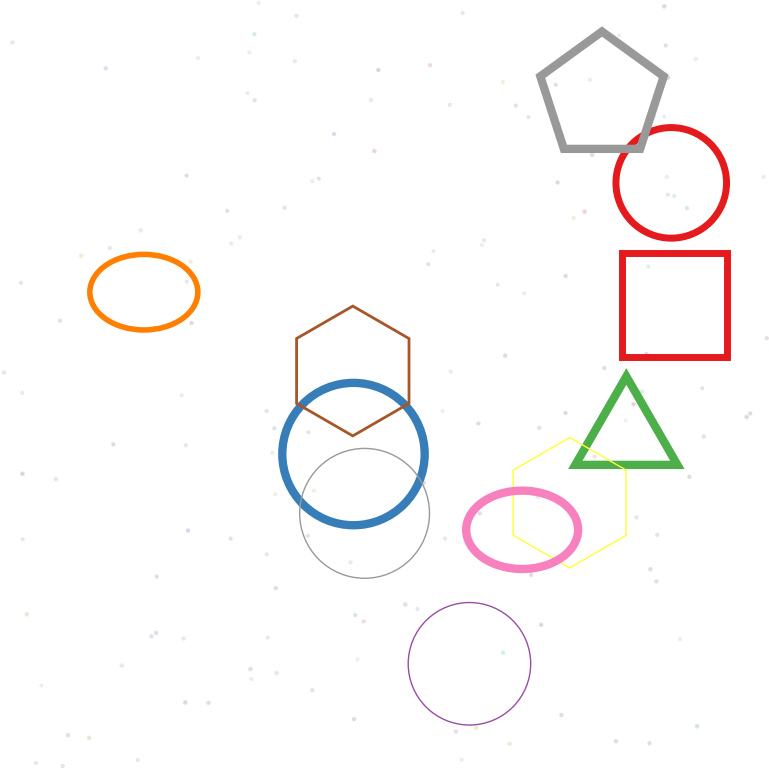[{"shape": "square", "thickness": 2.5, "radius": 0.34, "center": [0.876, 0.604]}, {"shape": "circle", "thickness": 2.5, "radius": 0.36, "center": [0.872, 0.763]}, {"shape": "circle", "thickness": 3, "radius": 0.46, "center": [0.459, 0.41]}, {"shape": "triangle", "thickness": 3, "radius": 0.38, "center": [0.813, 0.435]}, {"shape": "circle", "thickness": 0.5, "radius": 0.4, "center": [0.61, 0.138]}, {"shape": "oval", "thickness": 2, "radius": 0.35, "center": [0.187, 0.621]}, {"shape": "hexagon", "thickness": 0.5, "radius": 0.42, "center": [0.74, 0.347]}, {"shape": "hexagon", "thickness": 1, "radius": 0.42, "center": [0.458, 0.518]}, {"shape": "oval", "thickness": 3, "radius": 0.36, "center": [0.678, 0.312]}, {"shape": "circle", "thickness": 0.5, "radius": 0.42, "center": [0.473, 0.333]}, {"shape": "pentagon", "thickness": 3, "radius": 0.42, "center": [0.782, 0.875]}]